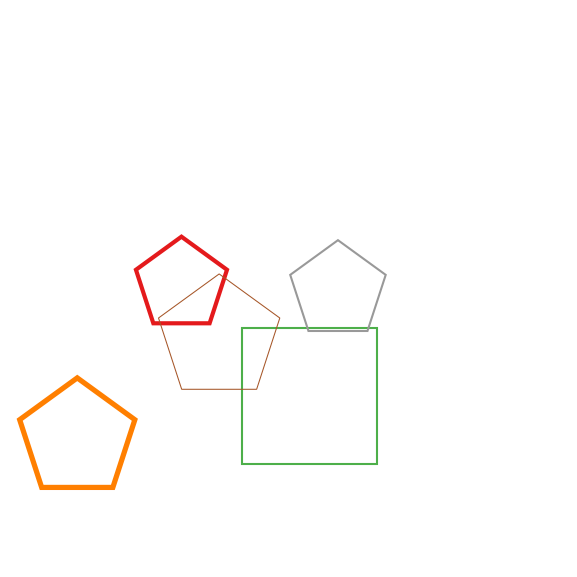[{"shape": "pentagon", "thickness": 2, "radius": 0.41, "center": [0.314, 0.506]}, {"shape": "square", "thickness": 1, "radius": 0.59, "center": [0.536, 0.314]}, {"shape": "pentagon", "thickness": 2.5, "radius": 0.52, "center": [0.134, 0.24]}, {"shape": "pentagon", "thickness": 0.5, "radius": 0.55, "center": [0.379, 0.414]}, {"shape": "pentagon", "thickness": 1, "radius": 0.43, "center": [0.585, 0.496]}]